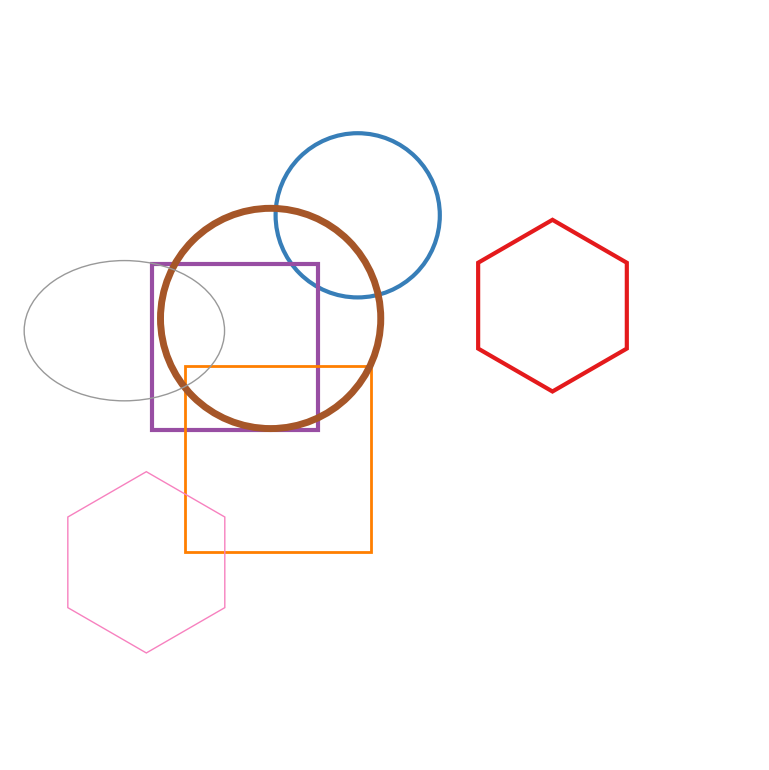[{"shape": "hexagon", "thickness": 1.5, "radius": 0.56, "center": [0.718, 0.603]}, {"shape": "circle", "thickness": 1.5, "radius": 0.53, "center": [0.465, 0.72]}, {"shape": "square", "thickness": 1.5, "radius": 0.54, "center": [0.305, 0.549]}, {"shape": "square", "thickness": 1, "radius": 0.6, "center": [0.361, 0.404]}, {"shape": "circle", "thickness": 2.5, "radius": 0.72, "center": [0.351, 0.586]}, {"shape": "hexagon", "thickness": 0.5, "radius": 0.59, "center": [0.19, 0.27]}, {"shape": "oval", "thickness": 0.5, "radius": 0.65, "center": [0.162, 0.571]}]